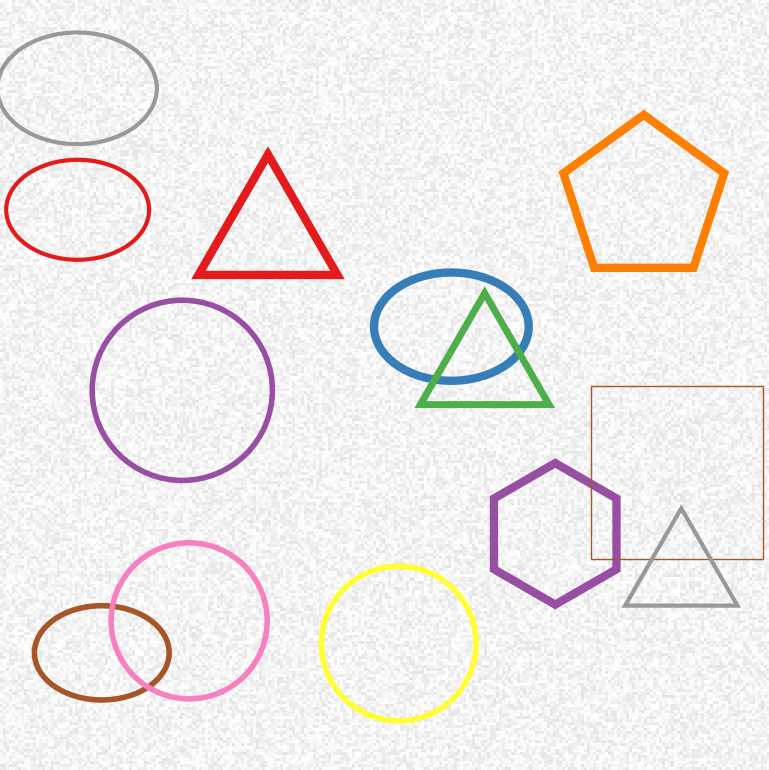[{"shape": "triangle", "thickness": 3, "radius": 0.52, "center": [0.348, 0.695]}, {"shape": "oval", "thickness": 1.5, "radius": 0.46, "center": [0.101, 0.728]}, {"shape": "oval", "thickness": 3, "radius": 0.5, "center": [0.586, 0.576]}, {"shape": "triangle", "thickness": 2.5, "radius": 0.48, "center": [0.629, 0.523]}, {"shape": "hexagon", "thickness": 3, "radius": 0.46, "center": [0.721, 0.307]}, {"shape": "circle", "thickness": 2, "radius": 0.59, "center": [0.237, 0.493]}, {"shape": "pentagon", "thickness": 3, "radius": 0.55, "center": [0.836, 0.741]}, {"shape": "circle", "thickness": 2, "radius": 0.5, "center": [0.518, 0.164]}, {"shape": "oval", "thickness": 2, "radius": 0.44, "center": [0.132, 0.152]}, {"shape": "square", "thickness": 0.5, "radius": 0.56, "center": [0.88, 0.386]}, {"shape": "circle", "thickness": 2, "radius": 0.51, "center": [0.246, 0.194]}, {"shape": "triangle", "thickness": 1.5, "radius": 0.42, "center": [0.885, 0.256]}, {"shape": "oval", "thickness": 1.5, "radius": 0.52, "center": [0.1, 0.885]}]